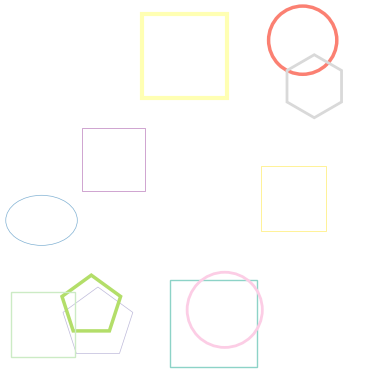[{"shape": "square", "thickness": 1, "radius": 0.57, "center": [0.555, 0.159]}, {"shape": "square", "thickness": 3, "radius": 0.55, "center": [0.479, 0.854]}, {"shape": "pentagon", "thickness": 0.5, "radius": 0.48, "center": [0.254, 0.159]}, {"shape": "circle", "thickness": 2.5, "radius": 0.44, "center": [0.786, 0.896]}, {"shape": "oval", "thickness": 0.5, "radius": 0.46, "center": [0.108, 0.428]}, {"shape": "pentagon", "thickness": 2.5, "radius": 0.4, "center": [0.237, 0.205]}, {"shape": "circle", "thickness": 2, "radius": 0.49, "center": [0.584, 0.195]}, {"shape": "hexagon", "thickness": 2, "radius": 0.41, "center": [0.816, 0.776]}, {"shape": "square", "thickness": 0.5, "radius": 0.41, "center": [0.294, 0.585]}, {"shape": "square", "thickness": 1, "radius": 0.42, "center": [0.112, 0.157]}, {"shape": "square", "thickness": 0.5, "radius": 0.42, "center": [0.762, 0.485]}]